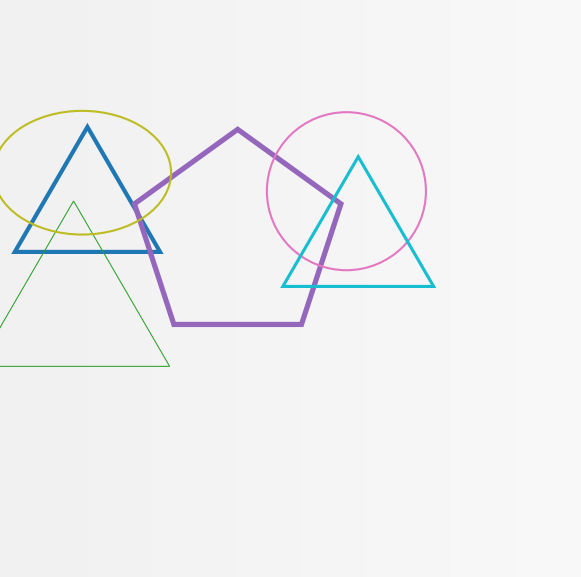[{"shape": "triangle", "thickness": 2, "radius": 0.72, "center": [0.15, 0.635]}, {"shape": "triangle", "thickness": 0.5, "radius": 0.95, "center": [0.127, 0.46]}, {"shape": "pentagon", "thickness": 2.5, "radius": 0.93, "center": [0.409, 0.588]}, {"shape": "circle", "thickness": 1, "radius": 0.68, "center": [0.596, 0.668]}, {"shape": "oval", "thickness": 1, "radius": 0.77, "center": [0.141, 0.7]}, {"shape": "triangle", "thickness": 1.5, "radius": 0.75, "center": [0.616, 0.578]}]